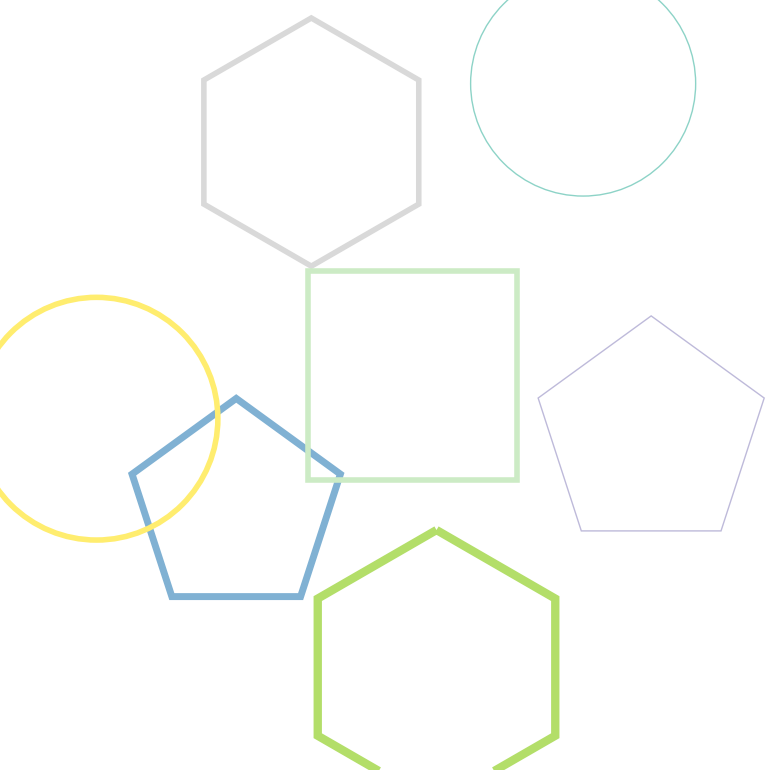[{"shape": "circle", "thickness": 0.5, "radius": 0.73, "center": [0.757, 0.892]}, {"shape": "pentagon", "thickness": 0.5, "radius": 0.77, "center": [0.846, 0.435]}, {"shape": "pentagon", "thickness": 2.5, "radius": 0.71, "center": [0.307, 0.34]}, {"shape": "hexagon", "thickness": 3, "radius": 0.89, "center": [0.567, 0.134]}, {"shape": "hexagon", "thickness": 2, "radius": 0.81, "center": [0.404, 0.815]}, {"shape": "square", "thickness": 2, "radius": 0.68, "center": [0.536, 0.512]}, {"shape": "circle", "thickness": 2, "radius": 0.79, "center": [0.125, 0.456]}]